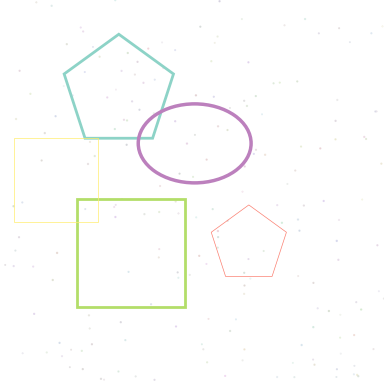[{"shape": "pentagon", "thickness": 2, "radius": 0.75, "center": [0.309, 0.762]}, {"shape": "pentagon", "thickness": 0.5, "radius": 0.51, "center": [0.646, 0.365]}, {"shape": "square", "thickness": 2, "radius": 0.7, "center": [0.341, 0.342]}, {"shape": "oval", "thickness": 2.5, "radius": 0.73, "center": [0.506, 0.628]}, {"shape": "square", "thickness": 0.5, "radius": 0.54, "center": [0.145, 0.533]}]